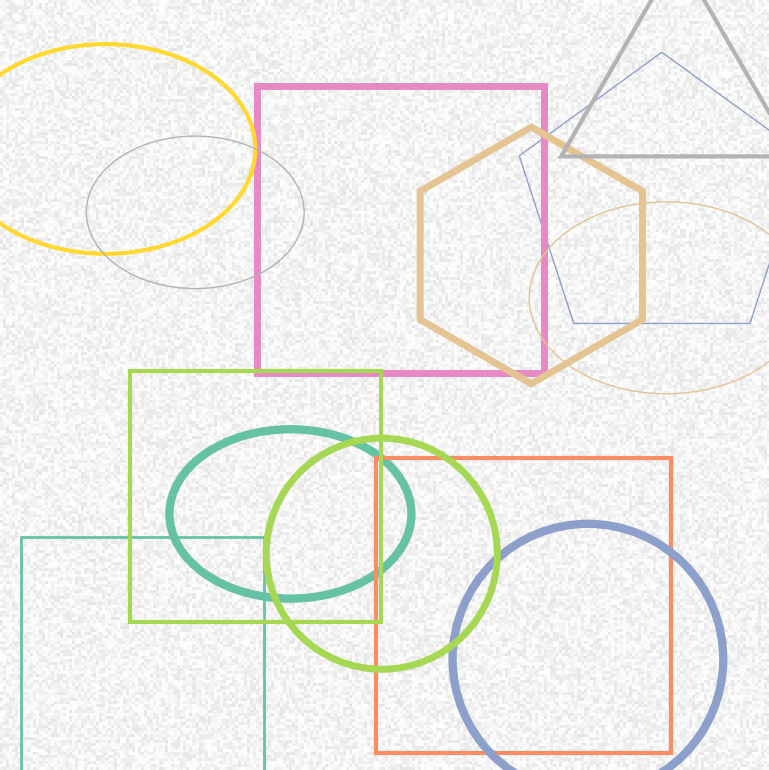[{"shape": "oval", "thickness": 3, "radius": 0.79, "center": [0.377, 0.333]}, {"shape": "square", "thickness": 1, "radius": 0.79, "center": [0.185, 0.145]}, {"shape": "square", "thickness": 1.5, "radius": 0.96, "center": [0.68, 0.214]}, {"shape": "circle", "thickness": 3, "radius": 0.88, "center": [0.764, 0.144]}, {"shape": "pentagon", "thickness": 0.5, "radius": 0.97, "center": [0.86, 0.737]}, {"shape": "square", "thickness": 2.5, "radius": 0.93, "center": [0.52, 0.701]}, {"shape": "square", "thickness": 1.5, "radius": 0.81, "center": [0.332, 0.355]}, {"shape": "circle", "thickness": 2.5, "radius": 0.75, "center": [0.496, 0.281]}, {"shape": "oval", "thickness": 1.5, "radius": 0.97, "center": [0.137, 0.807]}, {"shape": "oval", "thickness": 0.5, "radius": 0.89, "center": [0.865, 0.613]}, {"shape": "hexagon", "thickness": 2.5, "radius": 0.83, "center": [0.69, 0.668]}, {"shape": "oval", "thickness": 0.5, "radius": 0.71, "center": [0.254, 0.724]}, {"shape": "triangle", "thickness": 1.5, "radius": 0.87, "center": [0.88, 0.884]}]